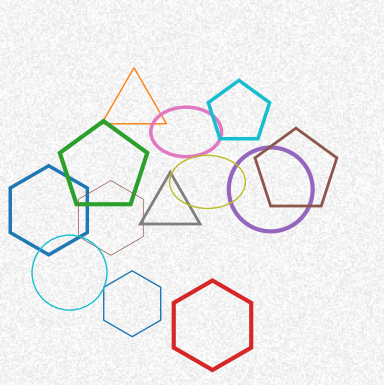[{"shape": "hexagon", "thickness": 1, "radius": 0.43, "center": [0.343, 0.211]}, {"shape": "hexagon", "thickness": 2.5, "radius": 0.58, "center": [0.127, 0.454]}, {"shape": "triangle", "thickness": 1, "radius": 0.49, "center": [0.348, 0.727]}, {"shape": "pentagon", "thickness": 3, "radius": 0.6, "center": [0.269, 0.566]}, {"shape": "hexagon", "thickness": 3, "radius": 0.58, "center": [0.552, 0.155]}, {"shape": "circle", "thickness": 3, "radius": 0.54, "center": [0.703, 0.508]}, {"shape": "pentagon", "thickness": 2, "radius": 0.56, "center": [0.769, 0.555]}, {"shape": "hexagon", "thickness": 0.5, "radius": 0.49, "center": [0.288, 0.434]}, {"shape": "oval", "thickness": 2.5, "radius": 0.46, "center": [0.484, 0.657]}, {"shape": "triangle", "thickness": 2, "radius": 0.45, "center": [0.442, 0.463]}, {"shape": "oval", "thickness": 1, "radius": 0.49, "center": [0.539, 0.528]}, {"shape": "pentagon", "thickness": 2.5, "radius": 0.42, "center": [0.621, 0.707]}, {"shape": "circle", "thickness": 1, "radius": 0.49, "center": [0.181, 0.292]}]